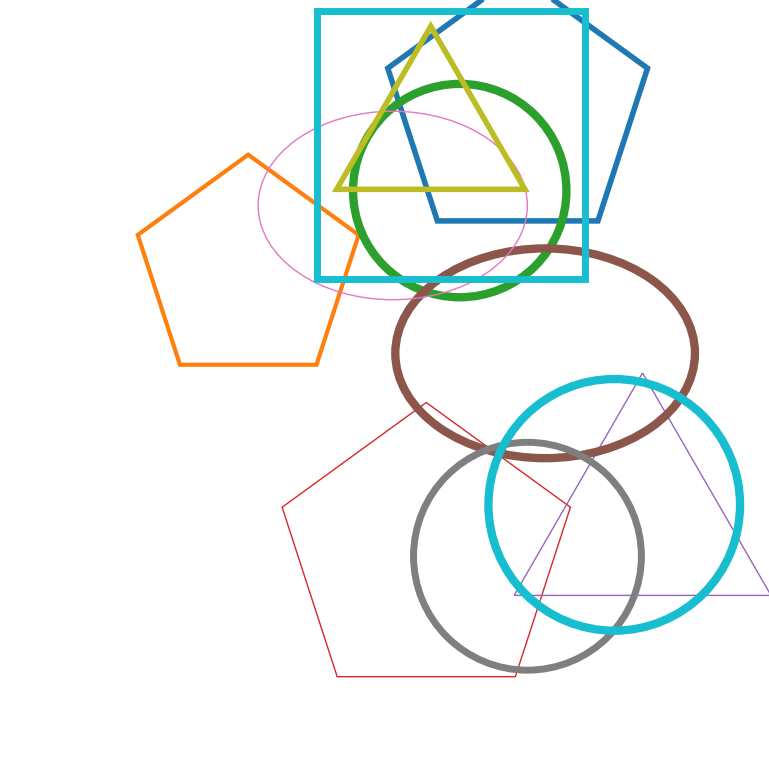[{"shape": "pentagon", "thickness": 2, "radius": 0.89, "center": [0.672, 0.857]}, {"shape": "pentagon", "thickness": 1.5, "radius": 0.75, "center": [0.322, 0.648]}, {"shape": "circle", "thickness": 3, "radius": 0.69, "center": [0.597, 0.753]}, {"shape": "pentagon", "thickness": 0.5, "radius": 0.98, "center": [0.554, 0.28]}, {"shape": "triangle", "thickness": 0.5, "radius": 0.96, "center": [0.835, 0.323]}, {"shape": "oval", "thickness": 3, "radius": 0.97, "center": [0.708, 0.541]}, {"shape": "oval", "thickness": 0.5, "radius": 0.87, "center": [0.51, 0.733]}, {"shape": "circle", "thickness": 2.5, "radius": 0.74, "center": [0.685, 0.278]}, {"shape": "triangle", "thickness": 2, "radius": 0.71, "center": [0.559, 0.825]}, {"shape": "circle", "thickness": 3, "radius": 0.82, "center": [0.798, 0.344]}, {"shape": "square", "thickness": 2.5, "radius": 0.87, "center": [0.586, 0.812]}]